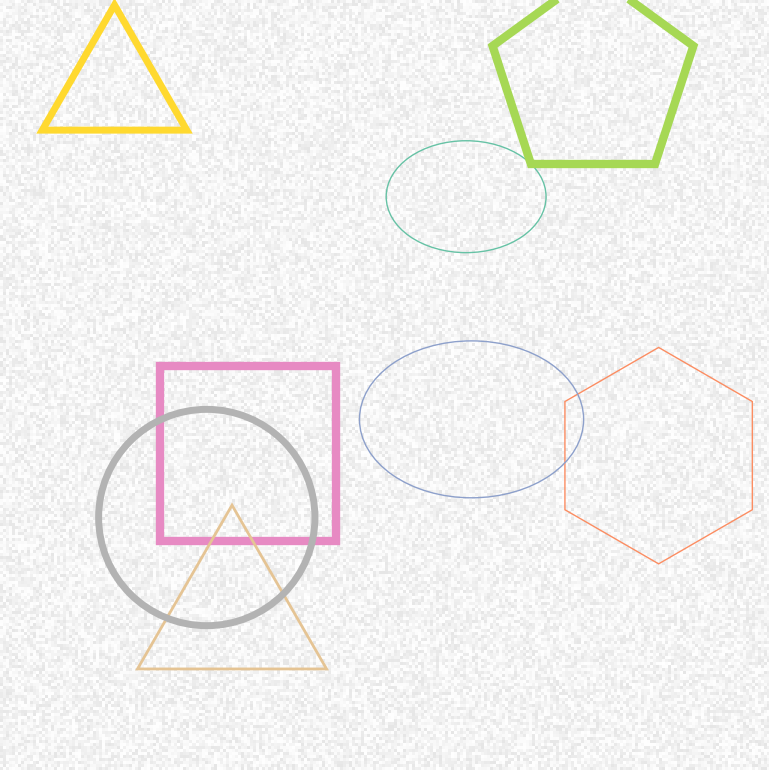[{"shape": "oval", "thickness": 0.5, "radius": 0.52, "center": [0.605, 0.745]}, {"shape": "hexagon", "thickness": 0.5, "radius": 0.7, "center": [0.855, 0.408]}, {"shape": "oval", "thickness": 0.5, "radius": 0.73, "center": [0.612, 0.455]}, {"shape": "square", "thickness": 3, "radius": 0.57, "center": [0.322, 0.411]}, {"shape": "pentagon", "thickness": 3, "radius": 0.69, "center": [0.77, 0.898]}, {"shape": "triangle", "thickness": 2.5, "radius": 0.54, "center": [0.149, 0.885]}, {"shape": "triangle", "thickness": 1, "radius": 0.71, "center": [0.301, 0.202]}, {"shape": "circle", "thickness": 2.5, "radius": 0.7, "center": [0.269, 0.328]}]